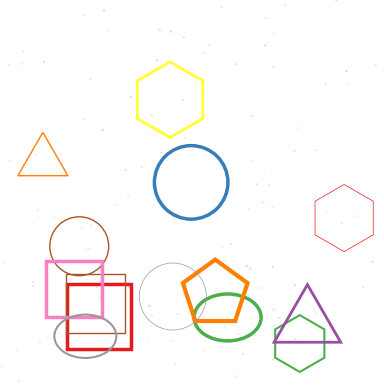[{"shape": "hexagon", "thickness": 0.5, "radius": 0.44, "center": [0.894, 0.434]}, {"shape": "square", "thickness": 2.5, "radius": 0.42, "center": [0.257, 0.178]}, {"shape": "circle", "thickness": 2.5, "radius": 0.48, "center": [0.497, 0.526]}, {"shape": "hexagon", "thickness": 1.5, "radius": 0.37, "center": [0.779, 0.108]}, {"shape": "oval", "thickness": 2.5, "radius": 0.44, "center": [0.591, 0.175]}, {"shape": "triangle", "thickness": 2, "radius": 0.5, "center": [0.799, 0.161]}, {"shape": "pentagon", "thickness": 3, "radius": 0.44, "center": [0.559, 0.238]}, {"shape": "triangle", "thickness": 1, "radius": 0.38, "center": [0.111, 0.581]}, {"shape": "hexagon", "thickness": 2, "radius": 0.49, "center": [0.442, 0.741]}, {"shape": "square", "thickness": 1, "radius": 0.38, "center": [0.248, 0.212]}, {"shape": "circle", "thickness": 1, "radius": 0.38, "center": [0.206, 0.36]}, {"shape": "square", "thickness": 2.5, "radius": 0.37, "center": [0.192, 0.25]}, {"shape": "oval", "thickness": 1.5, "radius": 0.4, "center": [0.222, 0.127]}, {"shape": "circle", "thickness": 0.5, "radius": 0.44, "center": [0.449, 0.23]}]